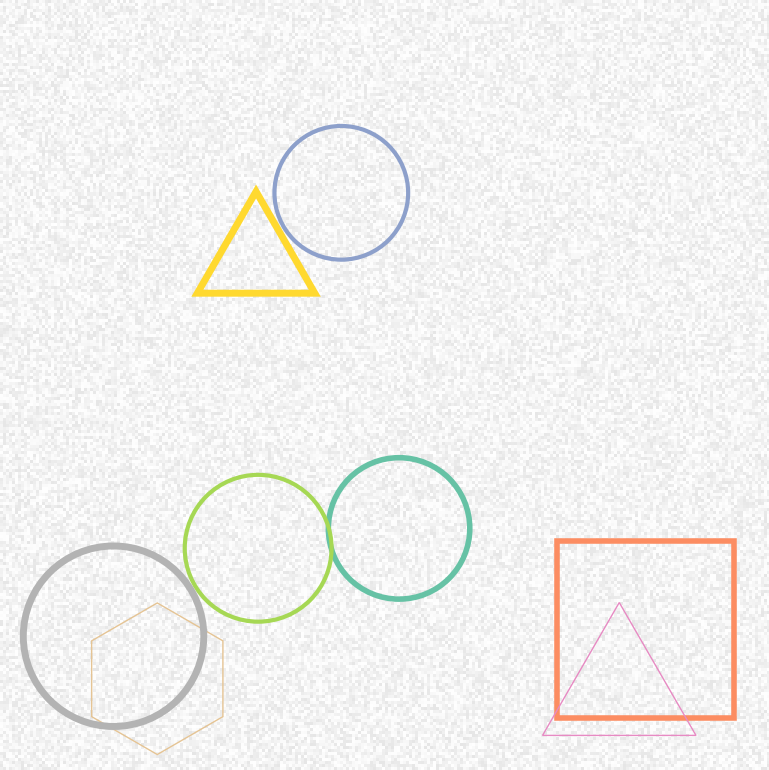[{"shape": "circle", "thickness": 2, "radius": 0.46, "center": [0.518, 0.314]}, {"shape": "square", "thickness": 2, "radius": 0.57, "center": [0.838, 0.183]}, {"shape": "circle", "thickness": 1.5, "radius": 0.43, "center": [0.443, 0.75]}, {"shape": "triangle", "thickness": 0.5, "radius": 0.58, "center": [0.804, 0.102]}, {"shape": "circle", "thickness": 1.5, "radius": 0.48, "center": [0.335, 0.288]}, {"shape": "triangle", "thickness": 2.5, "radius": 0.44, "center": [0.333, 0.663]}, {"shape": "hexagon", "thickness": 0.5, "radius": 0.49, "center": [0.204, 0.119]}, {"shape": "circle", "thickness": 2.5, "radius": 0.59, "center": [0.147, 0.174]}]